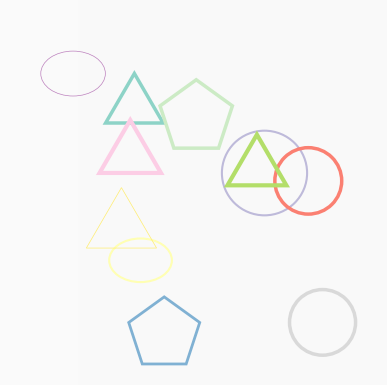[{"shape": "triangle", "thickness": 2.5, "radius": 0.43, "center": [0.347, 0.723]}, {"shape": "oval", "thickness": 1.5, "radius": 0.4, "center": [0.363, 0.324]}, {"shape": "circle", "thickness": 1.5, "radius": 0.55, "center": [0.683, 0.551]}, {"shape": "circle", "thickness": 2.5, "radius": 0.43, "center": [0.796, 0.53]}, {"shape": "pentagon", "thickness": 2, "radius": 0.48, "center": [0.424, 0.133]}, {"shape": "triangle", "thickness": 3, "radius": 0.44, "center": [0.663, 0.563]}, {"shape": "triangle", "thickness": 3, "radius": 0.46, "center": [0.336, 0.597]}, {"shape": "circle", "thickness": 2.5, "radius": 0.43, "center": [0.832, 0.163]}, {"shape": "oval", "thickness": 0.5, "radius": 0.42, "center": [0.189, 0.809]}, {"shape": "pentagon", "thickness": 2.5, "radius": 0.49, "center": [0.506, 0.695]}, {"shape": "triangle", "thickness": 0.5, "radius": 0.52, "center": [0.313, 0.408]}]